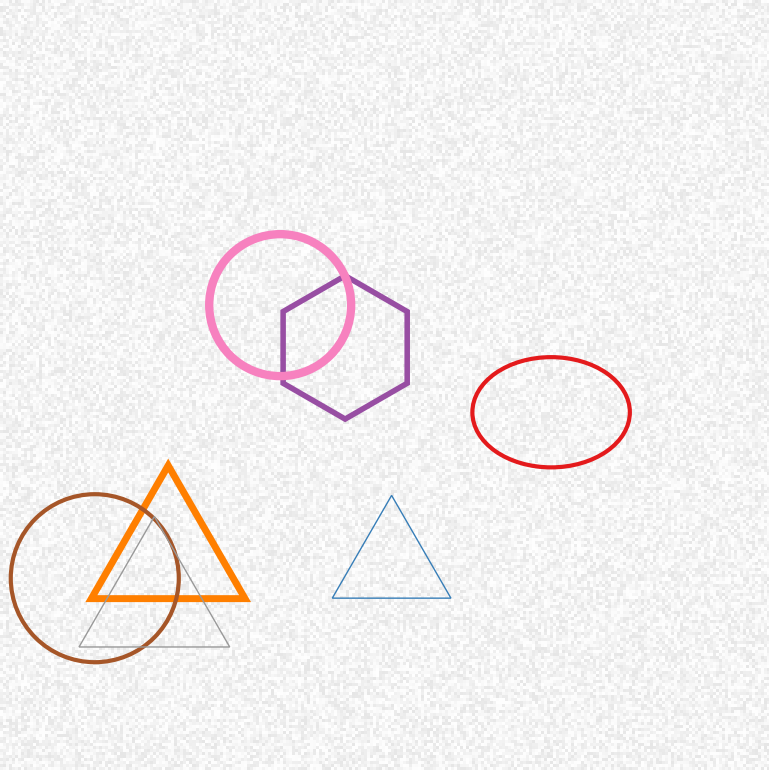[{"shape": "oval", "thickness": 1.5, "radius": 0.51, "center": [0.716, 0.465]}, {"shape": "triangle", "thickness": 0.5, "radius": 0.44, "center": [0.509, 0.268]}, {"shape": "hexagon", "thickness": 2, "radius": 0.47, "center": [0.448, 0.549]}, {"shape": "triangle", "thickness": 2.5, "radius": 0.58, "center": [0.218, 0.28]}, {"shape": "circle", "thickness": 1.5, "radius": 0.55, "center": [0.123, 0.249]}, {"shape": "circle", "thickness": 3, "radius": 0.46, "center": [0.364, 0.604]}, {"shape": "triangle", "thickness": 0.5, "radius": 0.56, "center": [0.2, 0.216]}]